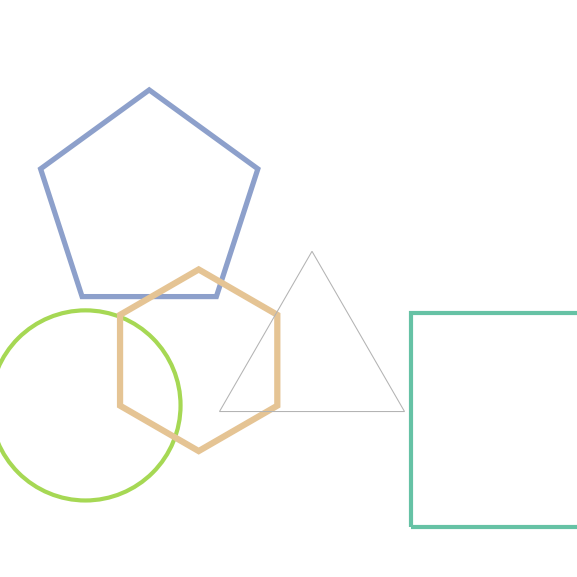[{"shape": "square", "thickness": 2, "radius": 0.92, "center": [0.897, 0.272]}, {"shape": "pentagon", "thickness": 2.5, "radius": 0.99, "center": [0.258, 0.646]}, {"shape": "circle", "thickness": 2, "radius": 0.82, "center": [0.148, 0.297]}, {"shape": "hexagon", "thickness": 3, "radius": 0.79, "center": [0.344, 0.375]}, {"shape": "triangle", "thickness": 0.5, "radius": 0.92, "center": [0.54, 0.379]}]